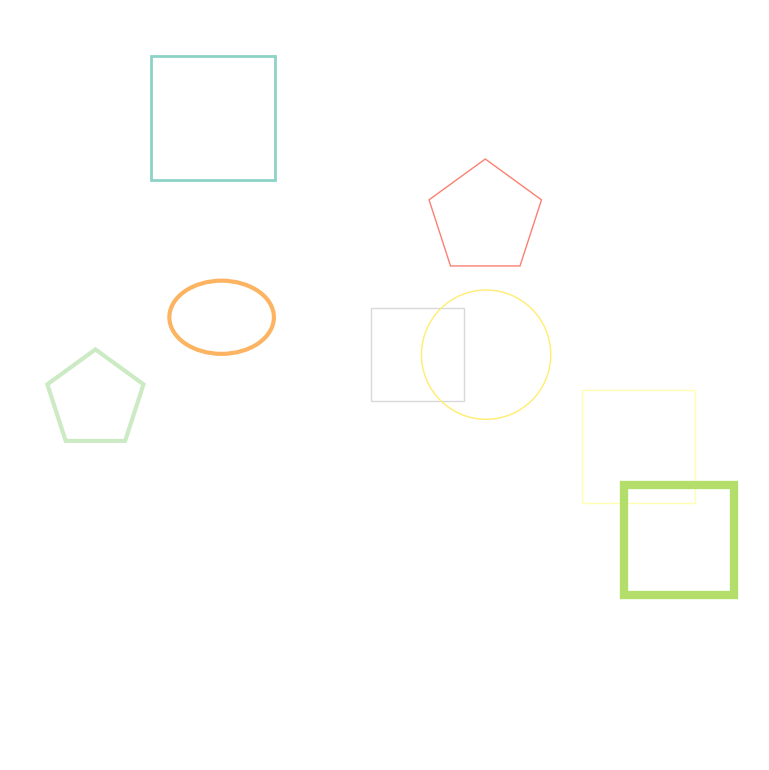[{"shape": "square", "thickness": 1, "radius": 0.4, "center": [0.277, 0.847]}, {"shape": "square", "thickness": 0.5, "radius": 0.37, "center": [0.829, 0.42]}, {"shape": "pentagon", "thickness": 0.5, "radius": 0.38, "center": [0.63, 0.717]}, {"shape": "oval", "thickness": 1.5, "radius": 0.34, "center": [0.288, 0.588]}, {"shape": "square", "thickness": 3, "radius": 0.36, "center": [0.882, 0.299]}, {"shape": "square", "thickness": 0.5, "radius": 0.3, "center": [0.542, 0.54]}, {"shape": "pentagon", "thickness": 1.5, "radius": 0.33, "center": [0.124, 0.481]}, {"shape": "circle", "thickness": 0.5, "radius": 0.42, "center": [0.631, 0.539]}]